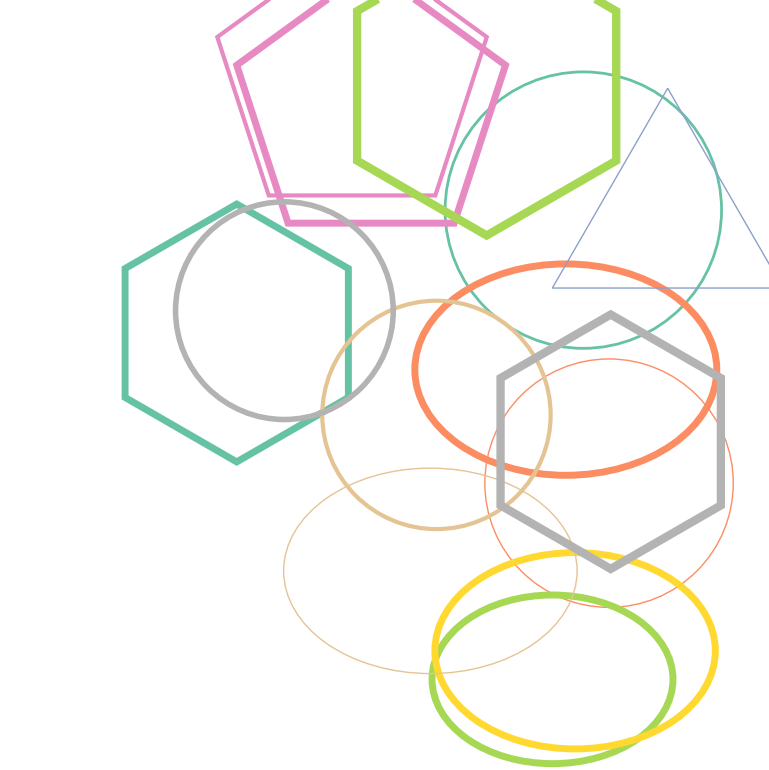[{"shape": "circle", "thickness": 1, "radius": 0.9, "center": [0.758, 0.727]}, {"shape": "hexagon", "thickness": 2.5, "radius": 0.84, "center": [0.307, 0.568]}, {"shape": "circle", "thickness": 0.5, "radius": 0.81, "center": [0.791, 0.373]}, {"shape": "oval", "thickness": 2.5, "radius": 0.98, "center": [0.735, 0.52]}, {"shape": "triangle", "thickness": 0.5, "radius": 0.86, "center": [0.867, 0.712]}, {"shape": "pentagon", "thickness": 2.5, "radius": 0.92, "center": [0.482, 0.859]}, {"shape": "pentagon", "thickness": 1.5, "radius": 0.92, "center": [0.457, 0.895]}, {"shape": "hexagon", "thickness": 3, "radius": 0.97, "center": [0.632, 0.888]}, {"shape": "oval", "thickness": 2.5, "radius": 0.78, "center": [0.718, 0.118]}, {"shape": "oval", "thickness": 2.5, "radius": 0.91, "center": [0.747, 0.155]}, {"shape": "circle", "thickness": 1.5, "radius": 0.74, "center": [0.567, 0.461]}, {"shape": "oval", "thickness": 0.5, "radius": 0.95, "center": [0.559, 0.259]}, {"shape": "circle", "thickness": 2, "radius": 0.71, "center": [0.369, 0.597]}, {"shape": "hexagon", "thickness": 3, "radius": 0.83, "center": [0.793, 0.426]}]